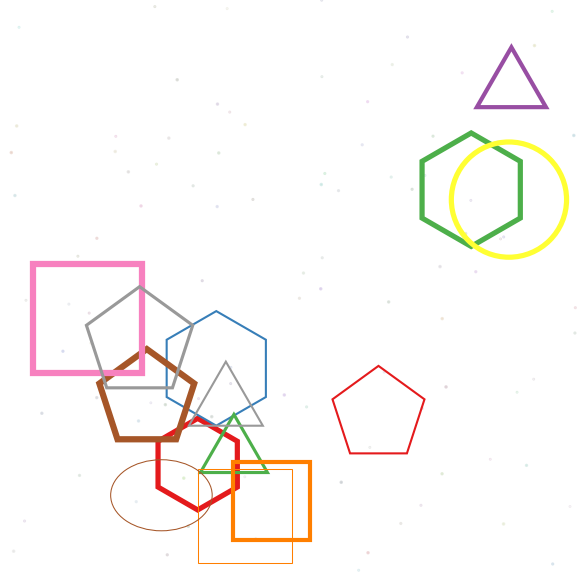[{"shape": "pentagon", "thickness": 1, "radius": 0.42, "center": [0.655, 0.282]}, {"shape": "hexagon", "thickness": 2.5, "radius": 0.4, "center": [0.342, 0.195]}, {"shape": "hexagon", "thickness": 1, "radius": 0.5, "center": [0.374, 0.361]}, {"shape": "triangle", "thickness": 1.5, "radius": 0.34, "center": [0.405, 0.214]}, {"shape": "hexagon", "thickness": 2.5, "radius": 0.49, "center": [0.816, 0.671]}, {"shape": "triangle", "thickness": 2, "radius": 0.35, "center": [0.886, 0.848]}, {"shape": "square", "thickness": 0.5, "radius": 0.41, "center": [0.424, 0.106]}, {"shape": "square", "thickness": 2, "radius": 0.34, "center": [0.47, 0.132]}, {"shape": "circle", "thickness": 2.5, "radius": 0.5, "center": [0.881, 0.654]}, {"shape": "pentagon", "thickness": 3, "radius": 0.43, "center": [0.254, 0.308]}, {"shape": "oval", "thickness": 0.5, "radius": 0.44, "center": [0.28, 0.142]}, {"shape": "square", "thickness": 3, "radius": 0.47, "center": [0.152, 0.448]}, {"shape": "triangle", "thickness": 1, "radius": 0.37, "center": [0.391, 0.299]}, {"shape": "pentagon", "thickness": 1.5, "radius": 0.48, "center": [0.242, 0.406]}]